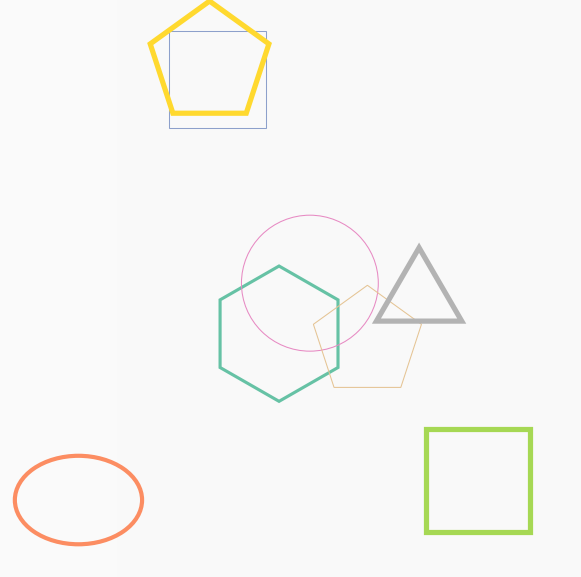[{"shape": "hexagon", "thickness": 1.5, "radius": 0.59, "center": [0.48, 0.421]}, {"shape": "oval", "thickness": 2, "radius": 0.55, "center": [0.135, 0.133]}, {"shape": "square", "thickness": 0.5, "radius": 0.42, "center": [0.374, 0.862]}, {"shape": "circle", "thickness": 0.5, "radius": 0.59, "center": [0.533, 0.509]}, {"shape": "square", "thickness": 2.5, "radius": 0.45, "center": [0.823, 0.167]}, {"shape": "pentagon", "thickness": 2.5, "radius": 0.54, "center": [0.361, 0.89]}, {"shape": "pentagon", "thickness": 0.5, "radius": 0.49, "center": [0.632, 0.407]}, {"shape": "triangle", "thickness": 2.5, "radius": 0.42, "center": [0.721, 0.485]}]